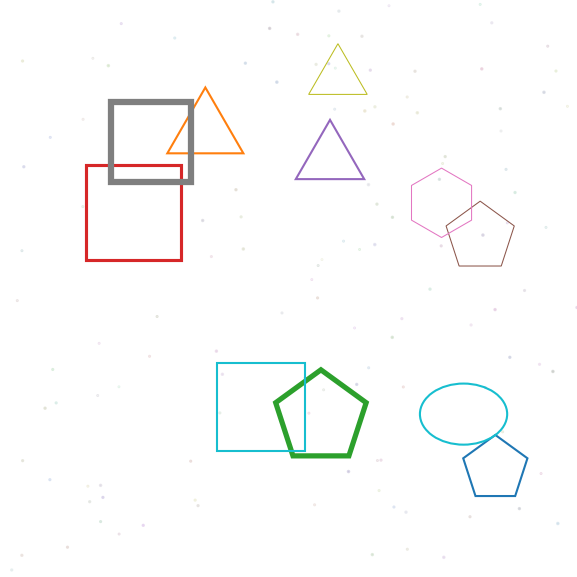[{"shape": "pentagon", "thickness": 1, "radius": 0.29, "center": [0.858, 0.187]}, {"shape": "triangle", "thickness": 1, "radius": 0.38, "center": [0.356, 0.772]}, {"shape": "pentagon", "thickness": 2.5, "radius": 0.41, "center": [0.556, 0.276]}, {"shape": "square", "thickness": 1.5, "radius": 0.41, "center": [0.231, 0.631]}, {"shape": "triangle", "thickness": 1, "radius": 0.34, "center": [0.571, 0.723]}, {"shape": "pentagon", "thickness": 0.5, "radius": 0.31, "center": [0.831, 0.589]}, {"shape": "hexagon", "thickness": 0.5, "radius": 0.3, "center": [0.765, 0.648]}, {"shape": "square", "thickness": 3, "radius": 0.35, "center": [0.262, 0.754]}, {"shape": "triangle", "thickness": 0.5, "radius": 0.29, "center": [0.585, 0.865]}, {"shape": "oval", "thickness": 1, "radius": 0.38, "center": [0.803, 0.282]}, {"shape": "square", "thickness": 1, "radius": 0.38, "center": [0.452, 0.294]}]